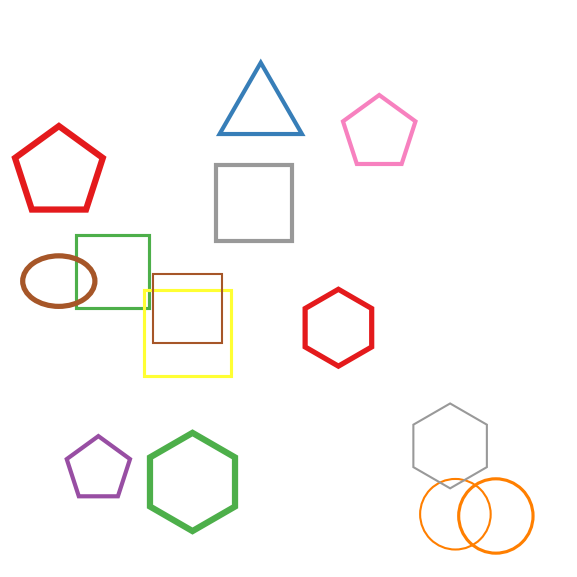[{"shape": "pentagon", "thickness": 3, "radius": 0.4, "center": [0.102, 0.701]}, {"shape": "hexagon", "thickness": 2.5, "radius": 0.33, "center": [0.586, 0.432]}, {"shape": "triangle", "thickness": 2, "radius": 0.41, "center": [0.452, 0.808]}, {"shape": "hexagon", "thickness": 3, "radius": 0.43, "center": [0.333, 0.165]}, {"shape": "square", "thickness": 1.5, "radius": 0.31, "center": [0.195, 0.529]}, {"shape": "pentagon", "thickness": 2, "radius": 0.29, "center": [0.17, 0.186]}, {"shape": "circle", "thickness": 1, "radius": 0.31, "center": [0.789, 0.109]}, {"shape": "circle", "thickness": 1.5, "radius": 0.32, "center": [0.859, 0.106]}, {"shape": "square", "thickness": 1.5, "radius": 0.37, "center": [0.325, 0.422]}, {"shape": "oval", "thickness": 2.5, "radius": 0.31, "center": [0.102, 0.512]}, {"shape": "square", "thickness": 1, "radius": 0.3, "center": [0.324, 0.464]}, {"shape": "pentagon", "thickness": 2, "radius": 0.33, "center": [0.657, 0.769]}, {"shape": "square", "thickness": 2, "radius": 0.33, "center": [0.44, 0.647]}, {"shape": "hexagon", "thickness": 1, "radius": 0.37, "center": [0.779, 0.227]}]